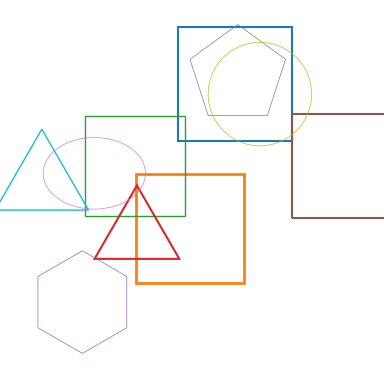[{"shape": "square", "thickness": 1.5, "radius": 0.74, "center": [0.61, 0.782]}, {"shape": "square", "thickness": 2, "radius": 0.7, "center": [0.495, 0.406]}, {"shape": "square", "thickness": 1, "radius": 0.65, "center": [0.351, 0.569]}, {"shape": "triangle", "thickness": 1.5, "radius": 0.64, "center": [0.356, 0.391]}, {"shape": "hexagon", "thickness": 0.5, "radius": 0.67, "center": [0.214, 0.215]}, {"shape": "square", "thickness": 1.5, "radius": 0.68, "center": [0.893, 0.569]}, {"shape": "oval", "thickness": 0.5, "radius": 0.66, "center": [0.245, 0.55]}, {"shape": "pentagon", "thickness": 0.5, "radius": 0.65, "center": [0.618, 0.806]}, {"shape": "circle", "thickness": 0.5, "radius": 0.67, "center": [0.675, 0.756]}, {"shape": "triangle", "thickness": 1, "radius": 0.7, "center": [0.109, 0.524]}]